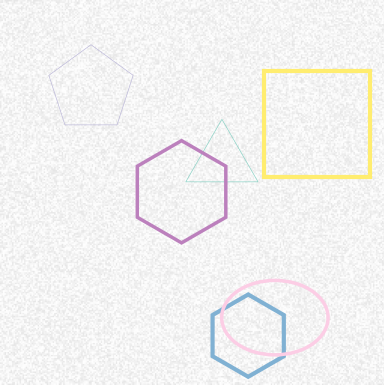[{"shape": "triangle", "thickness": 0.5, "radius": 0.54, "center": [0.576, 0.582]}, {"shape": "pentagon", "thickness": 0.5, "radius": 0.58, "center": [0.236, 0.769]}, {"shape": "hexagon", "thickness": 3, "radius": 0.53, "center": [0.645, 0.128]}, {"shape": "oval", "thickness": 2.5, "radius": 0.69, "center": [0.714, 0.175]}, {"shape": "hexagon", "thickness": 2.5, "radius": 0.66, "center": [0.472, 0.502]}, {"shape": "square", "thickness": 3, "radius": 0.69, "center": [0.824, 0.678]}]